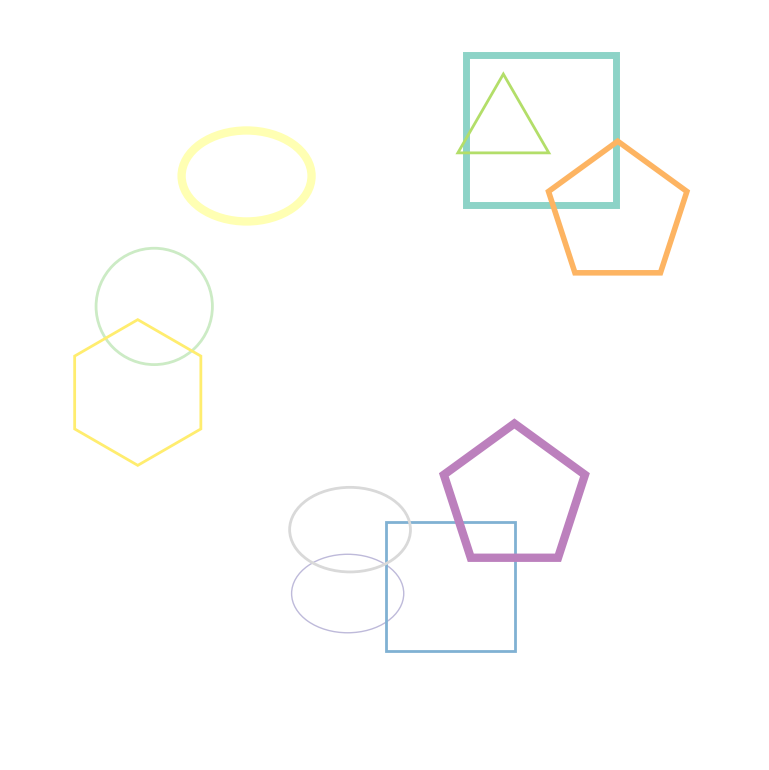[{"shape": "square", "thickness": 2.5, "radius": 0.49, "center": [0.702, 0.831]}, {"shape": "oval", "thickness": 3, "radius": 0.42, "center": [0.32, 0.771]}, {"shape": "oval", "thickness": 0.5, "radius": 0.36, "center": [0.452, 0.229]}, {"shape": "square", "thickness": 1, "radius": 0.42, "center": [0.585, 0.238]}, {"shape": "pentagon", "thickness": 2, "radius": 0.47, "center": [0.802, 0.722]}, {"shape": "triangle", "thickness": 1, "radius": 0.34, "center": [0.654, 0.836]}, {"shape": "oval", "thickness": 1, "radius": 0.39, "center": [0.455, 0.312]}, {"shape": "pentagon", "thickness": 3, "radius": 0.48, "center": [0.668, 0.354]}, {"shape": "circle", "thickness": 1, "radius": 0.38, "center": [0.2, 0.602]}, {"shape": "hexagon", "thickness": 1, "radius": 0.47, "center": [0.179, 0.49]}]